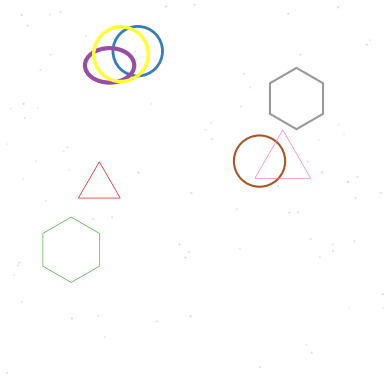[{"shape": "triangle", "thickness": 0.5, "radius": 0.31, "center": [0.258, 0.517]}, {"shape": "circle", "thickness": 2, "radius": 0.32, "center": [0.358, 0.867]}, {"shape": "hexagon", "thickness": 0.5, "radius": 0.42, "center": [0.185, 0.351]}, {"shape": "oval", "thickness": 3, "radius": 0.32, "center": [0.285, 0.83]}, {"shape": "circle", "thickness": 2.5, "radius": 0.35, "center": [0.314, 0.859]}, {"shape": "circle", "thickness": 1.5, "radius": 0.33, "center": [0.674, 0.582]}, {"shape": "triangle", "thickness": 0.5, "radius": 0.42, "center": [0.735, 0.579]}, {"shape": "hexagon", "thickness": 1.5, "radius": 0.4, "center": [0.77, 0.744]}]